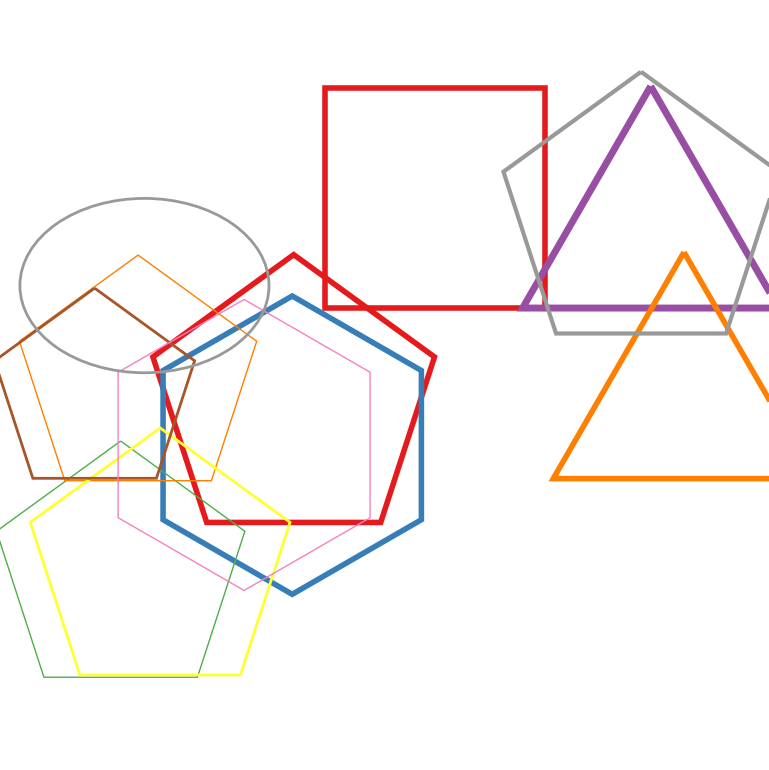[{"shape": "pentagon", "thickness": 2, "radius": 0.96, "center": [0.381, 0.477]}, {"shape": "square", "thickness": 2, "radius": 0.72, "center": [0.565, 0.742]}, {"shape": "hexagon", "thickness": 2, "radius": 0.97, "center": [0.38, 0.422]}, {"shape": "pentagon", "thickness": 0.5, "radius": 0.85, "center": [0.157, 0.258]}, {"shape": "triangle", "thickness": 2.5, "radius": 0.96, "center": [0.845, 0.696]}, {"shape": "triangle", "thickness": 2, "radius": 0.98, "center": [0.888, 0.476]}, {"shape": "pentagon", "thickness": 0.5, "radius": 0.81, "center": [0.179, 0.507]}, {"shape": "pentagon", "thickness": 1, "radius": 0.89, "center": [0.208, 0.267]}, {"shape": "pentagon", "thickness": 1, "radius": 0.68, "center": [0.123, 0.489]}, {"shape": "hexagon", "thickness": 0.5, "radius": 0.94, "center": [0.317, 0.422]}, {"shape": "pentagon", "thickness": 1.5, "radius": 0.94, "center": [0.833, 0.719]}, {"shape": "oval", "thickness": 1, "radius": 0.81, "center": [0.188, 0.629]}]